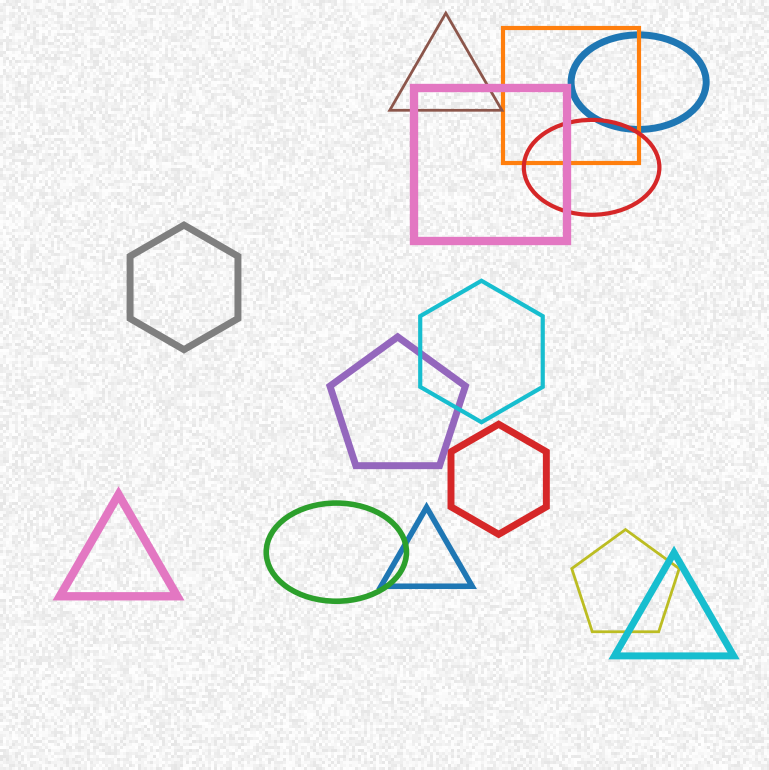[{"shape": "oval", "thickness": 2.5, "radius": 0.44, "center": [0.829, 0.893]}, {"shape": "triangle", "thickness": 2, "radius": 0.34, "center": [0.554, 0.273]}, {"shape": "square", "thickness": 1.5, "radius": 0.44, "center": [0.741, 0.876]}, {"shape": "oval", "thickness": 2, "radius": 0.46, "center": [0.437, 0.283]}, {"shape": "hexagon", "thickness": 2.5, "radius": 0.36, "center": [0.648, 0.378]}, {"shape": "oval", "thickness": 1.5, "radius": 0.44, "center": [0.768, 0.783]}, {"shape": "pentagon", "thickness": 2.5, "radius": 0.46, "center": [0.516, 0.47]}, {"shape": "triangle", "thickness": 1, "radius": 0.42, "center": [0.579, 0.899]}, {"shape": "triangle", "thickness": 3, "radius": 0.44, "center": [0.154, 0.27]}, {"shape": "square", "thickness": 3, "radius": 0.5, "center": [0.637, 0.787]}, {"shape": "hexagon", "thickness": 2.5, "radius": 0.4, "center": [0.239, 0.627]}, {"shape": "pentagon", "thickness": 1, "radius": 0.37, "center": [0.812, 0.239]}, {"shape": "triangle", "thickness": 2.5, "radius": 0.45, "center": [0.875, 0.193]}, {"shape": "hexagon", "thickness": 1.5, "radius": 0.46, "center": [0.625, 0.544]}]